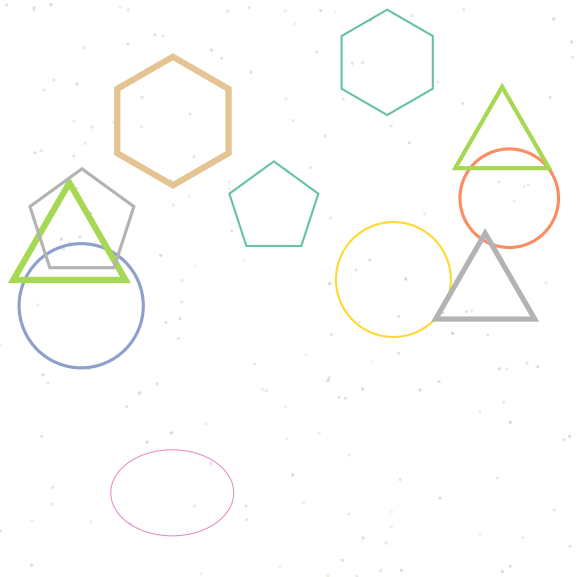[{"shape": "hexagon", "thickness": 1, "radius": 0.46, "center": [0.67, 0.891]}, {"shape": "pentagon", "thickness": 1, "radius": 0.4, "center": [0.474, 0.639]}, {"shape": "circle", "thickness": 1.5, "radius": 0.43, "center": [0.882, 0.656]}, {"shape": "circle", "thickness": 1.5, "radius": 0.54, "center": [0.141, 0.47]}, {"shape": "oval", "thickness": 0.5, "radius": 0.53, "center": [0.298, 0.146]}, {"shape": "triangle", "thickness": 3, "radius": 0.56, "center": [0.12, 0.57]}, {"shape": "triangle", "thickness": 2, "radius": 0.47, "center": [0.87, 0.755]}, {"shape": "circle", "thickness": 1, "radius": 0.5, "center": [0.681, 0.515]}, {"shape": "hexagon", "thickness": 3, "radius": 0.56, "center": [0.299, 0.79]}, {"shape": "triangle", "thickness": 2.5, "radius": 0.5, "center": [0.84, 0.496]}, {"shape": "pentagon", "thickness": 1.5, "radius": 0.47, "center": [0.142, 0.612]}]